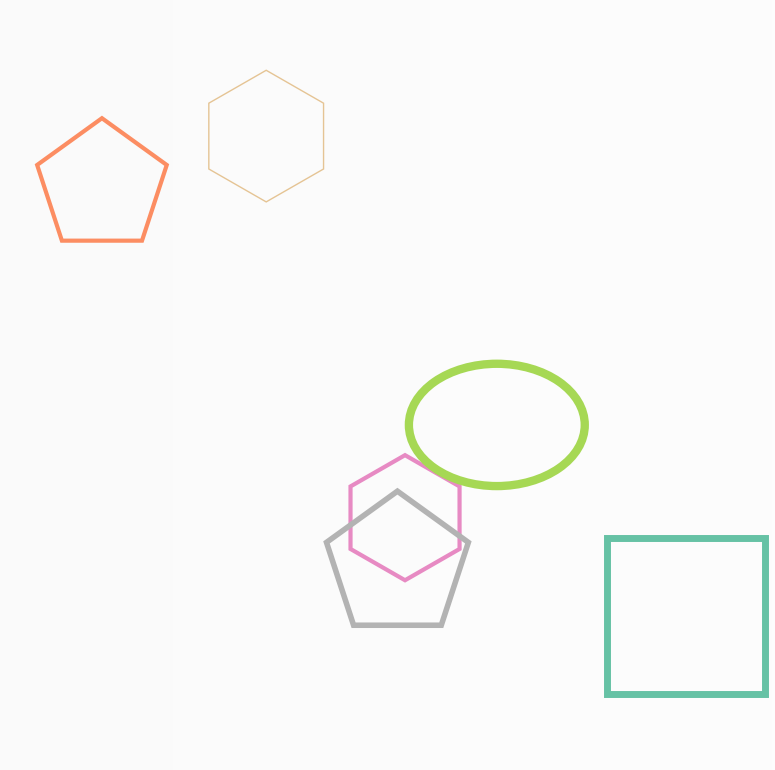[{"shape": "square", "thickness": 2.5, "radius": 0.51, "center": [0.885, 0.2]}, {"shape": "pentagon", "thickness": 1.5, "radius": 0.44, "center": [0.132, 0.759]}, {"shape": "hexagon", "thickness": 1.5, "radius": 0.41, "center": [0.523, 0.328]}, {"shape": "oval", "thickness": 3, "radius": 0.57, "center": [0.641, 0.448]}, {"shape": "hexagon", "thickness": 0.5, "radius": 0.43, "center": [0.343, 0.823]}, {"shape": "pentagon", "thickness": 2, "radius": 0.48, "center": [0.513, 0.266]}]